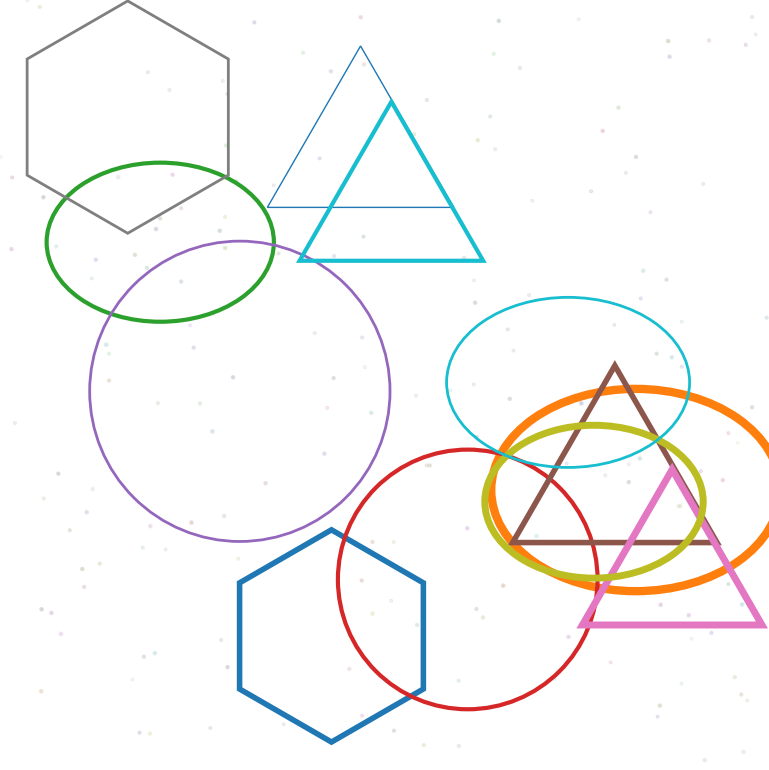[{"shape": "hexagon", "thickness": 2, "radius": 0.69, "center": [0.43, 0.174]}, {"shape": "triangle", "thickness": 0.5, "radius": 0.7, "center": [0.468, 0.801]}, {"shape": "oval", "thickness": 3, "radius": 0.94, "center": [0.826, 0.364]}, {"shape": "oval", "thickness": 1.5, "radius": 0.74, "center": [0.208, 0.685]}, {"shape": "circle", "thickness": 1.5, "radius": 0.84, "center": [0.607, 0.247]}, {"shape": "circle", "thickness": 1, "radius": 0.98, "center": [0.311, 0.492]}, {"shape": "triangle", "thickness": 2, "radius": 0.77, "center": [0.799, 0.372]}, {"shape": "triangle", "thickness": 2.5, "radius": 0.67, "center": [0.873, 0.256]}, {"shape": "hexagon", "thickness": 1, "radius": 0.75, "center": [0.166, 0.848]}, {"shape": "oval", "thickness": 2.5, "radius": 0.71, "center": [0.771, 0.348]}, {"shape": "oval", "thickness": 1, "radius": 0.79, "center": [0.738, 0.503]}, {"shape": "triangle", "thickness": 1.5, "radius": 0.69, "center": [0.508, 0.73]}]